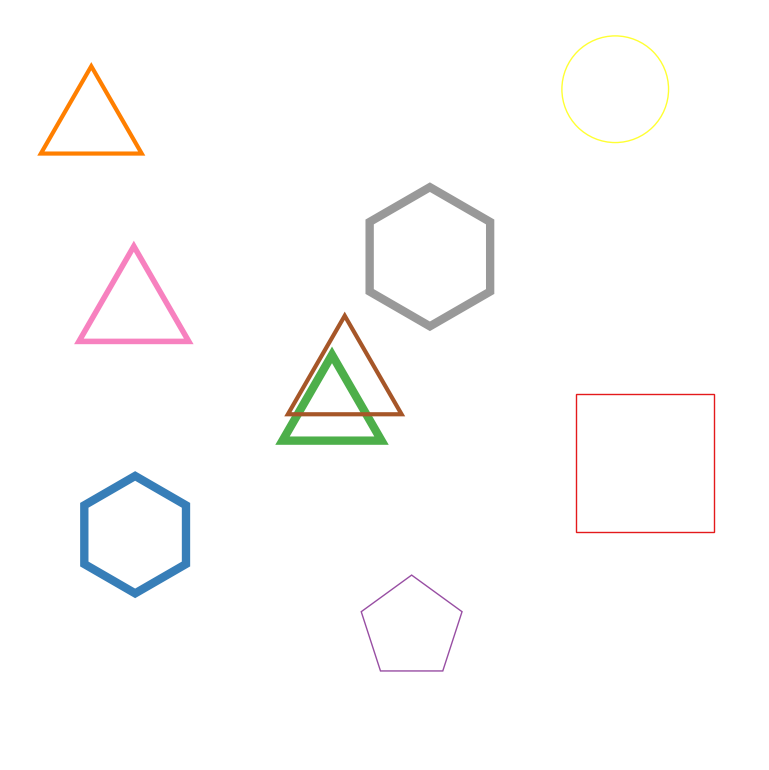[{"shape": "square", "thickness": 0.5, "radius": 0.45, "center": [0.838, 0.399]}, {"shape": "hexagon", "thickness": 3, "radius": 0.38, "center": [0.176, 0.306]}, {"shape": "triangle", "thickness": 3, "radius": 0.37, "center": [0.431, 0.465]}, {"shape": "pentagon", "thickness": 0.5, "radius": 0.34, "center": [0.535, 0.184]}, {"shape": "triangle", "thickness": 1.5, "radius": 0.38, "center": [0.119, 0.838]}, {"shape": "circle", "thickness": 0.5, "radius": 0.35, "center": [0.799, 0.884]}, {"shape": "triangle", "thickness": 1.5, "radius": 0.43, "center": [0.448, 0.505]}, {"shape": "triangle", "thickness": 2, "radius": 0.41, "center": [0.174, 0.598]}, {"shape": "hexagon", "thickness": 3, "radius": 0.45, "center": [0.558, 0.667]}]